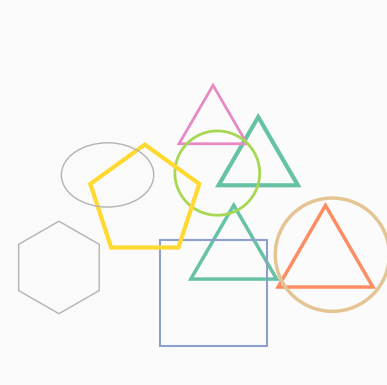[{"shape": "triangle", "thickness": 2.5, "radius": 0.64, "center": [0.603, 0.339]}, {"shape": "triangle", "thickness": 3, "radius": 0.59, "center": [0.666, 0.578]}, {"shape": "triangle", "thickness": 2.5, "radius": 0.71, "center": [0.84, 0.325]}, {"shape": "square", "thickness": 1.5, "radius": 0.69, "center": [0.551, 0.239]}, {"shape": "triangle", "thickness": 2, "radius": 0.51, "center": [0.55, 0.677]}, {"shape": "circle", "thickness": 2, "radius": 0.55, "center": [0.561, 0.55]}, {"shape": "pentagon", "thickness": 3, "radius": 0.74, "center": [0.374, 0.477]}, {"shape": "circle", "thickness": 2.5, "radius": 0.74, "center": [0.858, 0.338]}, {"shape": "oval", "thickness": 1, "radius": 0.6, "center": [0.278, 0.546]}, {"shape": "hexagon", "thickness": 1, "radius": 0.6, "center": [0.152, 0.305]}]